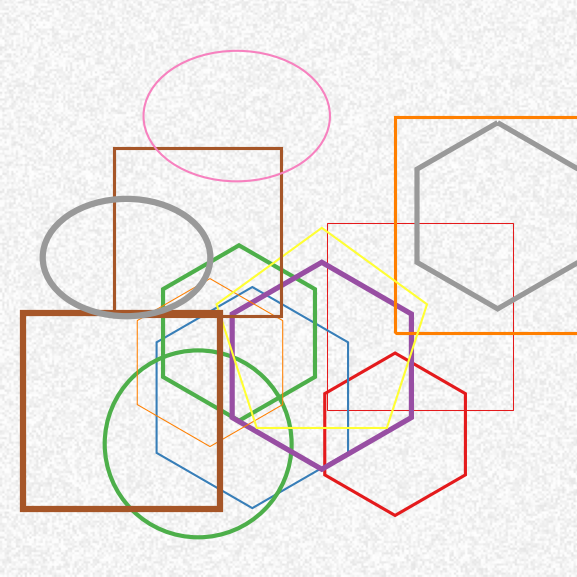[{"shape": "square", "thickness": 0.5, "radius": 0.81, "center": [0.727, 0.451]}, {"shape": "hexagon", "thickness": 1.5, "radius": 0.7, "center": [0.684, 0.247]}, {"shape": "hexagon", "thickness": 1, "radius": 0.96, "center": [0.437, 0.311]}, {"shape": "hexagon", "thickness": 2, "radius": 0.76, "center": [0.414, 0.422]}, {"shape": "circle", "thickness": 2, "radius": 0.81, "center": [0.343, 0.231]}, {"shape": "hexagon", "thickness": 2.5, "radius": 0.9, "center": [0.557, 0.366]}, {"shape": "hexagon", "thickness": 0.5, "radius": 0.73, "center": [0.364, 0.371]}, {"shape": "square", "thickness": 1.5, "radius": 0.94, "center": [0.871, 0.61]}, {"shape": "pentagon", "thickness": 1, "radius": 0.96, "center": [0.557, 0.413]}, {"shape": "square", "thickness": 3, "radius": 0.85, "center": [0.21, 0.287]}, {"shape": "square", "thickness": 1.5, "radius": 0.72, "center": [0.342, 0.597]}, {"shape": "oval", "thickness": 1, "radius": 0.81, "center": [0.41, 0.798]}, {"shape": "hexagon", "thickness": 2.5, "radius": 0.81, "center": [0.862, 0.626]}, {"shape": "oval", "thickness": 3, "radius": 0.73, "center": [0.219, 0.553]}]